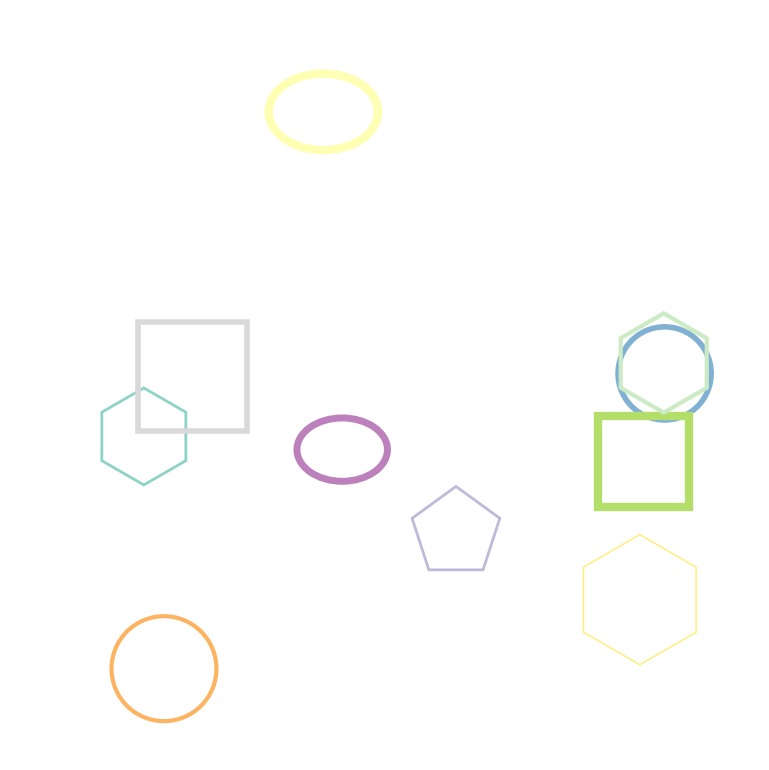[{"shape": "hexagon", "thickness": 1, "radius": 0.31, "center": [0.187, 0.433]}, {"shape": "oval", "thickness": 3, "radius": 0.36, "center": [0.42, 0.855]}, {"shape": "pentagon", "thickness": 1, "radius": 0.3, "center": [0.592, 0.308]}, {"shape": "circle", "thickness": 2, "radius": 0.3, "center": [0.863, 0.515]}, {"shape": "circle", "thickness": 1.5, "radius": 0.34, "center": [0.213, 0.132]}, {"shape": "square", "thickness": 3, "radius": 0.29, "center": [0.835, 0.4]}, {"shape": "square", "thickness": 2, "radius": 0.35, "center": [0.25, 0.511]}, {"shape": "oval", "thickness": 2.5, "radius": 0.29, "center": [0.444, 0.416]}, {"shape": "hexagon", "thickness": 1.5, "radius": 0.32, "center": [0.862, 0.529]}, {"shape": "hexagon", "thickness": 0.5, "radius": 0.42, "center": [0.831, 0.221]}]